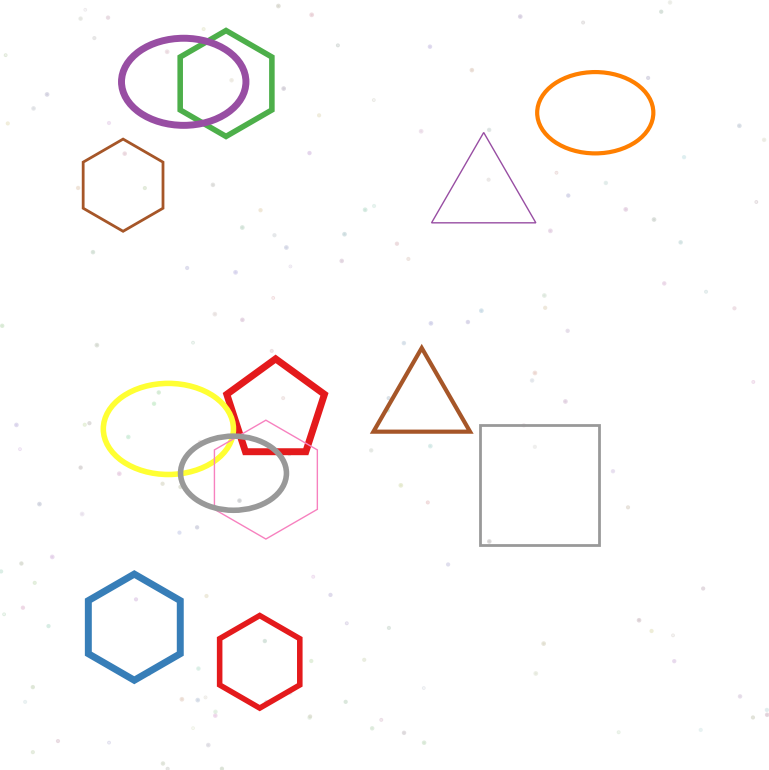[{"shape": "hexagon", "thickness": 2, "radius": 0.3, "center": [0.337, 0.141]}, {"shape": "pentagon", "thickness": 2.5, "radius": 0.33, "center": [0.358, 0.467]}, {"shape": "hexagon", "thickness": 2.5, "radius": 0.34, "center": [0.174, 0.185]}, {"shape": "hexagon", "thickness": 2, "radius": 0.34, "center": [0.294, 0.892]}, {"shape": "oval", "thickness": 2.5, "radius": 0.4, "center": [0.239, 0.894]}, {"shape": "triangle", "thickness": 0.5, "radius": 0.39, "center": [0.628, 0.75]}, {"shape": "oval", "thickness": 1.5, "radius": 0.38, "center": [0.773, 0.854]}, {"shape": "oval", "thickness": 2, "radius": 0.42, "center": [0.219, 0.443]}, {"shape": "triangle", "thickness": 1.5, "radius": 0.36, "center": [0.548, 0.476]}, {"shape": "hexagon", "thickness": 1, "radius": 0.3, "center": [0.16, 0.759]}, {"shape": "hexagon", "thickness": 0.5, "radius": 0.39, "center": [0.345, 0.377]}, {"shape": "oval", "thickness": 2, "radius": 0.34, "center": [0.303, 0.385]}, {"shape": "square", "thickness": 1, "radius": 0.39, "center": [0.701, 0.37]}]